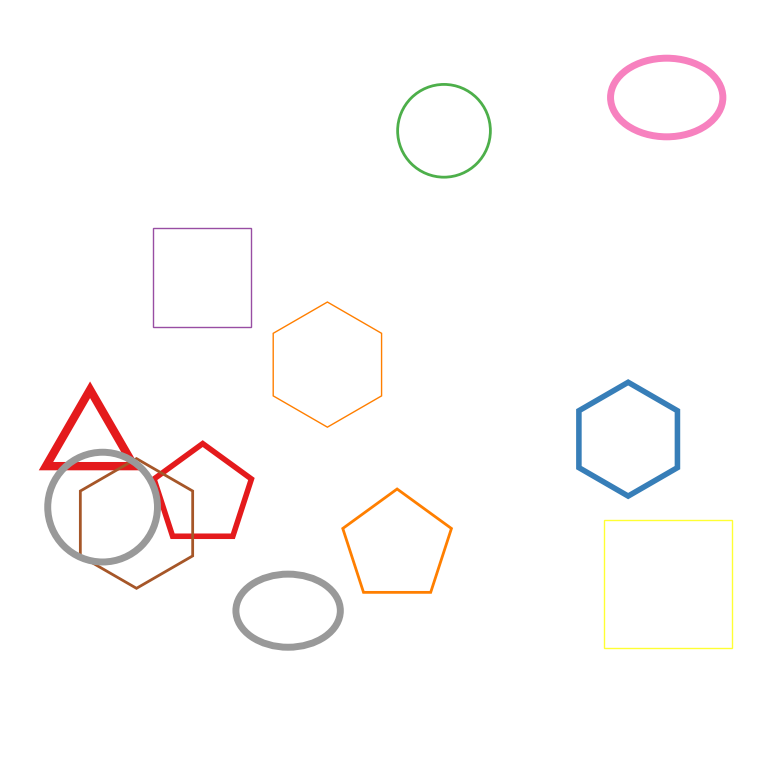[{"shape": "pentagon", "thickness": 2, "radius": 0.33, "center": [0.263, 0.357]}, {"shape": "triangle", "thickness": 3, "radius": 0.33, "center": [0.117, 0.428]}, {"shape": "hexagon", "thickness": 2, "radius": 0.37, "center": [0.816, 0.43]}, {"shape": "circle", "thickness": 1, "radius": 0.3, "center": [0.577, 0.83]}, {"shape": "square", "thickness": 0.5, "radius": 0.32, "center": [0.262, 0.639]}, {"shape": "pentagon", "thickness": 1, "radius": 0.37, "center": [0.516, 0.291]}, {"shape": "hexagon", "thickness": 0.5, "radius": 0.41, "center": [0.425, 0.526]}, {"shape": "square", "thickness": 0.5, "radius": 0.42, "center": [0.868, 0.242]}, {"shape": "hexagon", "thickness": 1, "radius": 0.42, "center": [0.177, 0.32]}, {"shape": "oval", "thickness": 2.5, "radius": 0.36, "center": [0.866, 0.873]}, {"shape": "oval", "thickness": 2.5, "radius": 0.34, "center": [0.374, 0.207]}, {"shape": "circle", "thickness": 2.5, "radius": 0.36, "center": [0.133, 0.341]}]